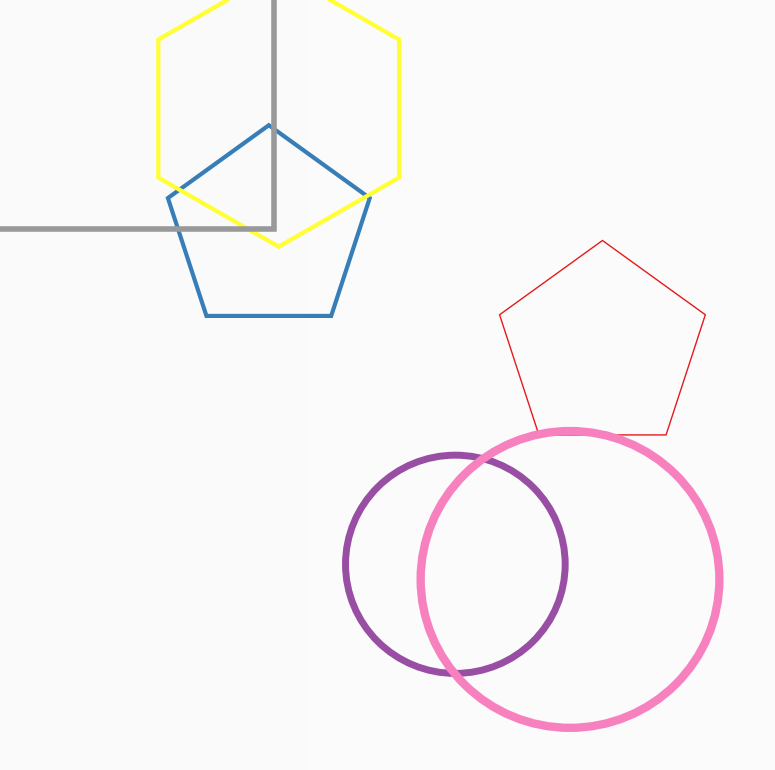[{"shape": "pentagon", "thickness": 0.5, "radius": 0.7, "center": [0.777, 0.548]}, {"shape": "pentagon", "thickness": 1.5, "radius": 0.68, "center": [0.347, 0.7]}, {"shape": "circle", "thickness": 2.5, "radius": 0.71, "center": [0.588, 0.267]}, {"shape": "hexagon", "thickness": 1.5, "radius": 0.9, "center": [0.36, 0.859]}, {"shape": "circle", "thickness": 3, "radius": 0.96, "center": [0.736, 0.247]}, {"shape": "square", "thickness": 2, "radius": 0.92, "center": [0.17, 0.887]}]